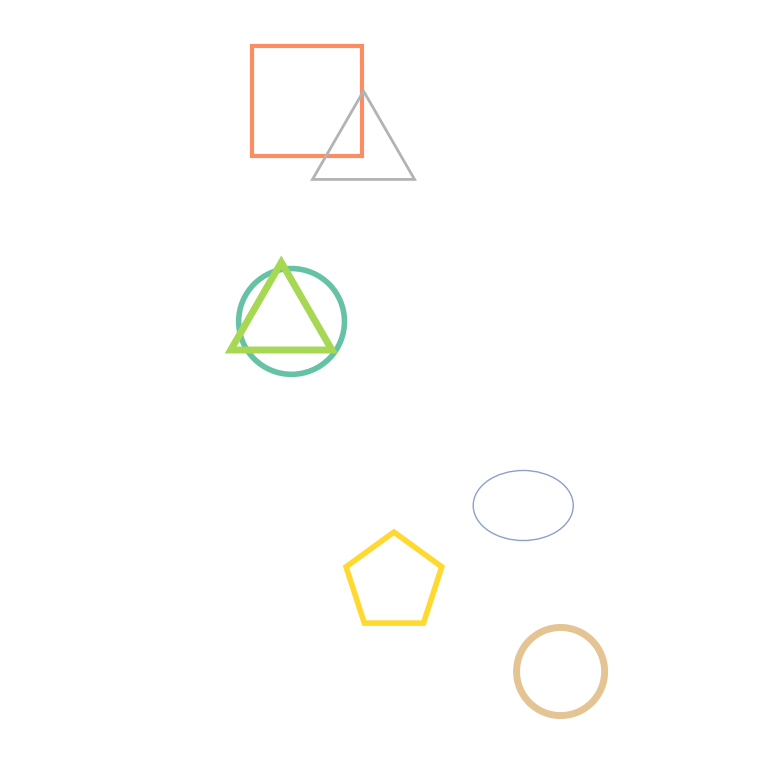[{"shape": "circle", "thickness": 2, "radius": 0.34, "center": [0.379, 0.583]}, {"shape": "square", "thickness": 1.5, "radius": 0.36, "center": [0.398, 0.869]}, {"shape": "oval", "thickness": 0.5, "radius": 0.32, "center": [0.68, 0.343]}, {"shape": "triangle", "thickness": 2.5, "radius": 0.38, "center": [0.365, 0.583]}, {"shape": "pentagon", "thickness": 2, "radius": 0.33, "center": [0.512, 0.244]}, {"shape": "circle", "thickness": 2.5, "radius": 0.29, "center": [0.728, 0.128]}, {"shape": "triangle", "thickness": 1, "radius": 0.38, "center": [0.472, 0.805]}]